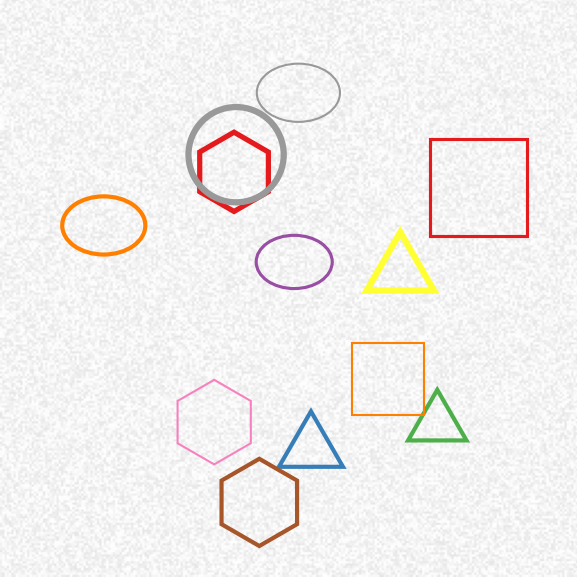[{"shape": "hexagon", "thickness": 2.5, "radius": 0.34, "center": [0.405, 0.702]}, {"shape": "square", "thickness": 1.5, "radius": 0.42, "center": [0.829, 0.674]}, {"shape": "triangle", "thickness": 2, "radius": 0.32, "center": [0.538, 0.223]}, {"shape": "triangle", "thickness": 2, "radius": 0.29, "center": [0.757, 0.266]}, {"shape": "oval", "thickness": 1.5, "radius": 0.33, "center": [0.509, 0.546]}, {"shape": "oval", "thickness": 2, "radius": 0.36, "center": [0.18, 0.609]}, {"shape": "square", "thickness": 1, "radius": 0.31, "center": [0.672, 0.343]}, {"shape": "triangle", "thickness": 3, "radius": 0.34, "center": [0.693, 0.53]}, {"shape": "hexagon", "thickness": 2, "radius": 0.38, "center": [0.449, 0.129]}, {"shape": "hexagon", "thickness": 1, "radius": 0.37, "center": [0.371, 0.268]}, {"shape": "circle", "thickness": 3, "radius": 0.41, "center": [0.409, 0.731]}, {"shape": "oval", "thickness": 1, "radius": 0.36, "center": [0.517, 0.838]}]